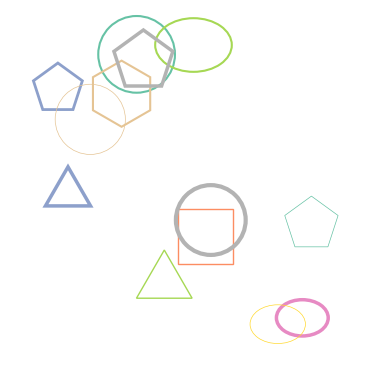[{"shape": "pentagon", "thickness": 0.5, "radius": 0.36, "center": [0.809, 0.418]}, {"shape": "circle", "thickness": 1.5, "radius": 0.5, "center": [0.355, 0.859]}, {"shape": "square", "thickness": 1, "radius": 0.35, "center": [0.535, 0.385]}, {"shape": "pentagon", "thickness": 2, "radius": 0.33, "center": [0.15, 0.769]}, {"shape": "triangle", "thickness": 2.5, "radius": 0.34, "center": [0.177, 0.499]}, {"shape": "oval", "thickness": 2.5, "radius": 0.34, "center": [0.785, 0.174]}, {"shape": "triangle", "thickness": 1, "radius": 0.42, "center": [0.427, 0.267]}, {"shape": "oval", "thickness": 1.5, "radius": 0.5, "center": [0.503, 0.883]}, {"shape": "oval", "thickness": 0.5, "radius": 0.36, "center": [0.721, 0.158]}, {"shape": "circle", "thickness": 0.5, "radius": 0.46, "center": [0.234, 0.69]}, {"shape": "hexagon", "thickness": 1.5, "radius": 0.43, "center": [0.316, 0.757]}, {"shape": "pentagon", "thickness": 2.5, "radius": 0.4, "center": [0.372, 0.842]}, {"shape": "circle", "thickness": 3, "radius": 0.45, "center": [0.547, 0.428]}]